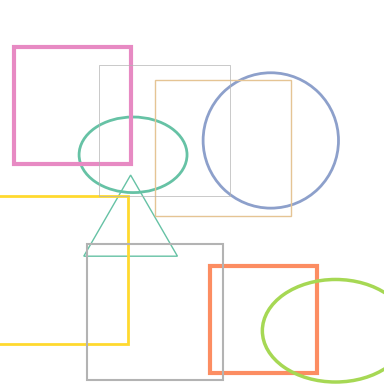[{"shape": "oval", "thickness": 2, "radius": 0.7, "center": [0.346, 0.598]}, {"shape": "triangle", "thickness": 1, "radius": 0.7, "center": [0.339, 0.405]}, {"shape": "square", "thickness": 3, "radius": 0.7, "center": [0.684, 0.169]}, {"shape": "circle", "thickness": 2, "radius": 0.88, "center": [0.703, 0.635]}, {"shape": "square", "thickness": 3, "radius": 0.76, "center": [0.189, 0.726]}, {"shape": "oval", "thickness": 2.5, "radius": 0.95, "center": [0.872, 0.141]}, {"shape": "square", "thickness": 2, "radius": 0.96, "center": [0.14, 0.298]}, {"shape": "square", "thickness": 1, "radius": 0.88, "center": [0.58, 0.616]}, {"shape": "square", "thickness": 1.5, "radius": 0.88, "center": [0.403, 0.189]}, {"shape": "square", "thickness": 0.5, "radius": 0.85, "center": [0.427, 0.662]}]